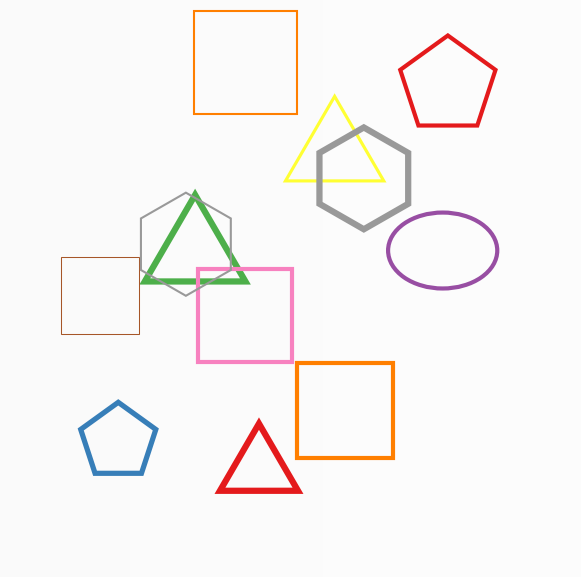[{"shape": "pentagon", "thickness": 2, "radius": 0.43, "center": [0.771, 0.851]}, {"shape": "triangle", "thickness": 3, "radius": 0.39, "center": [0.446, 0.188]}, {"shape": "pentagon", "thickness": 2.5, "radius": 0.34, "center": [0.203, 0.235]}, {"shape": "triangle", "thickness": 3, "radius": 0.5, "center": [0.336, 0.562]}, {"shape": "oval", "thickness": 2, "radius": 0.47, "center": [0.762, 0.565]}, {"shape": "square", "thickness": 2, "radius": 0.41, "center": [0.593, 0.289]}, {"shape": "square", "thickness": 1, "radius": 0.44, "center": [0.422, 0.891]}, {"shape": "triangle", "thickness": 1.5, "radius": 0.49, "center": [0.576, 0.735]}, {"shape": "square", "thickness": 0.5, "radius": 0.33, "center": [0.172, 0.487]}, {"shape": "square", "thickness": 2, "radius": 0.4, "center": [0.421, 0.453]}, {"shape": "hexagon", "thickness": 1, "radius": 0.45, "center": [0.32, 0.576]}, {"shape": "hexagon", "thickness": 3, "radius": 0.44, "center": [0.626, 0.69]}]